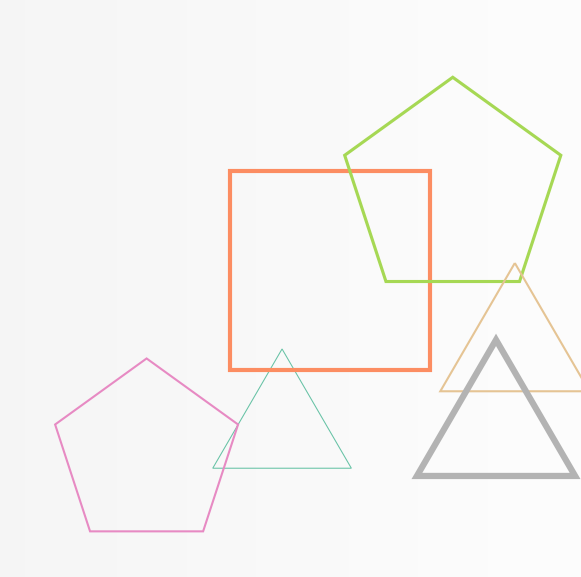[{"shape": "triangle", "thickness": 0.5, "radius": 0.69, "center": [0.485, 0.257]}, {"shape": "square", "thickness": 2, "radius": 0.86, "center": [0.568, 0.53]}, {"shape": "pentagon", "thickness": 1, "radius": 0.83, "center": [0.252, 0.213]}, {"shape": "pentagon", "thickness": 1.5, "radius": 0.98, "center": [0.779, 0.67]}, {"shape": "triangle", "thickness": 1, "radius": 0.74, "center": [0.886, 0.396]}, {"shape": "triangle", "thickness": 3, "radius": 0.79, "center": [0.853, 0.254]}]